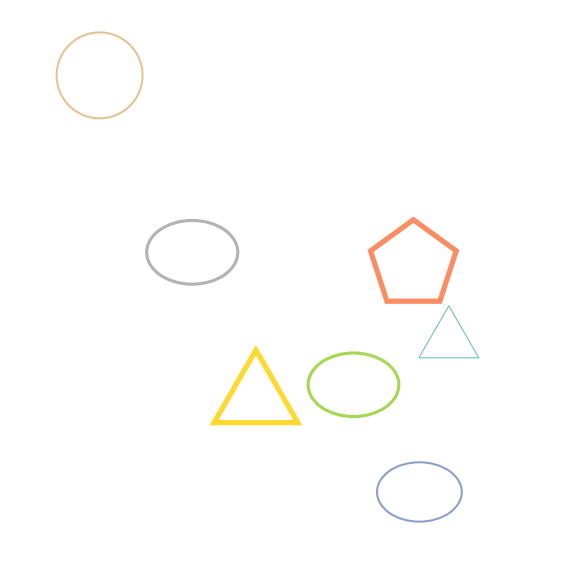[{"shape": "triangle", "thickness": 0.5, "radius": 0.3, "center": [0.777, 0.41]}, {"shape": "pentagon", "thickness": 2.5, "radius": 0.39, "center": [0.716, 0.541]}, {"shape": "oval", "thickness": 1, "radius": 0.37, "center": [0.726, 0.147]}, {"shape": "oval", "thickness": 1.5, "radius": 0.39, "center": [0.612, 0.333]}, {"shape": "triangle", "thickness": 2.5, "radius": 0.42, "center": [0.443, 0.309]}, {"shape": "circle", "thickness": 1, "radius": 0.37, "center": [0.172, 0.869]}, {"shape": "oval", "thickness": 1.5, "radius": 0.39, "center": [0.333, 0.562]}]